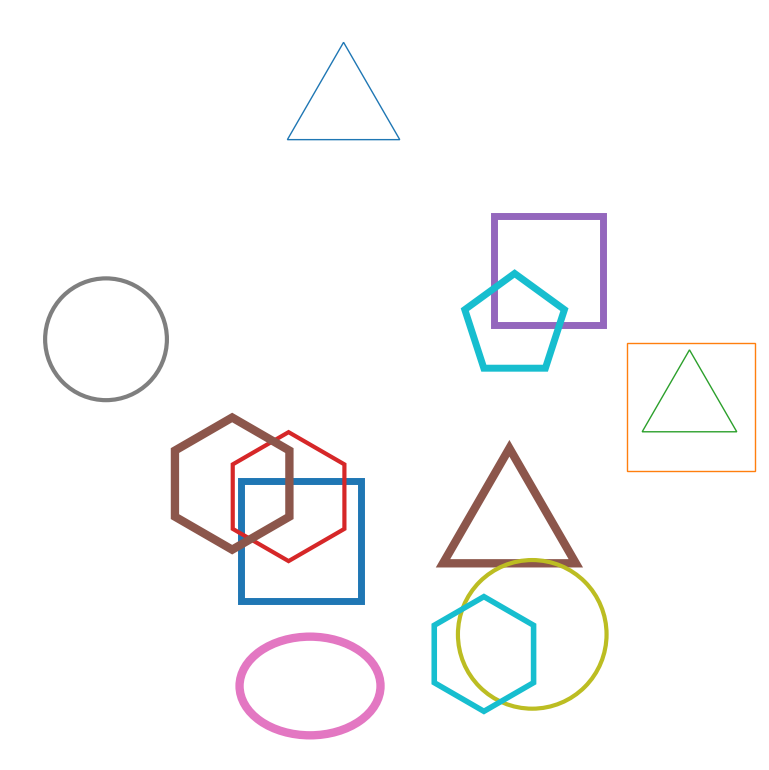[{"shape": "square", "thickness": 2.5, "radius": 0.39, "center": [0.391, 0.297]}, {"shape": "triangle", "thickness": 0.5, "radius": 0.42, "center": [0.446, 0.861]}, {"shape": "square", "thickness": 0.5, "radius": 0.41, "center": [0.898, 0.471]}, {"shape": "triangle", "thickness": 0.5, "radius": 0.35, "center": [0.895, 0.475]}, {"shape": "hexagon", "thickness": 1.5, "radius": 0.42, "center": [0.375, 0.355]}, {"shape": "square", "thickness": 2.5, "radius": 0.35, "center": [0.712, 0.649]}, {"shape": "hexagon", "thickness": 3, "radius": 0.43, "center": [0.302, 0.372]}, {"shape": "triangle", "thickness": 3, "radius": 0.5, "center": [0.662, 0.318]}, {"shape": "oval", "thickness": 3, "radius": 0.46, "center": [0.403, 0.109]}, {"shape": "circle", "thickness": 1.5, "radius": 0.4, "center": [0.138, 0.559]}, {"shape": "circle", "thickness": 1.5, "radius": 0.48, "center": [0.691, 0.176]}, {"shape": "hexagon", "thickness": 2, "radius": 0.37, "center": [0.628, 0.151]}, {"shape": "pentagon", "thickness": 2.5, "radius": 0.34, "center": [0.668, 0.577]}]